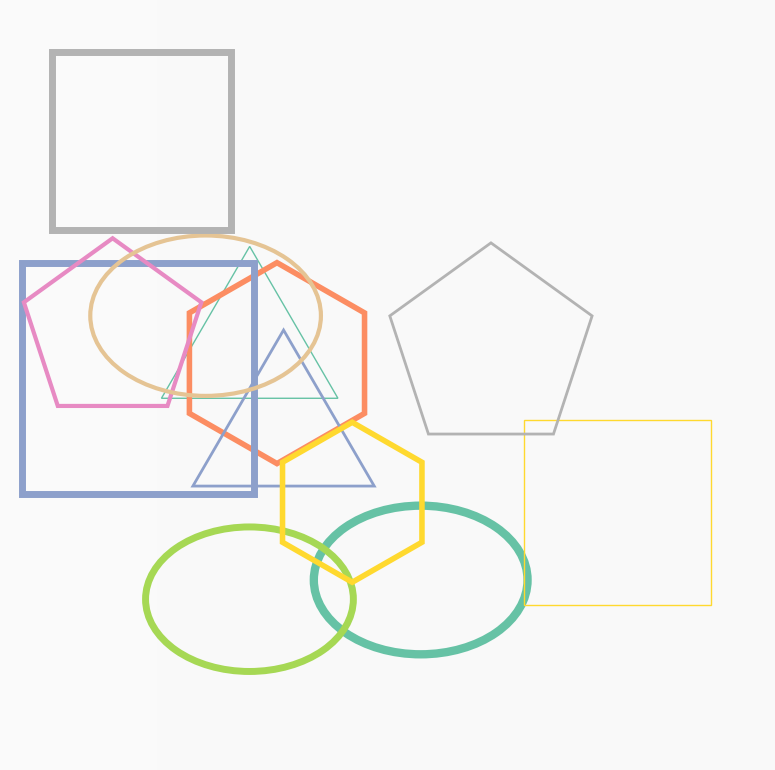[{"shape": "oval", "thickness": 3, "radius": 0.69, "center": [0.543, 0.247]}, {"shape": "triangle", "thickness": 0.5, "radius": 0.66, "center": [0.322, 0.548]}, {"shape": "hexagon", "thickness": 2, "radius": 0.65, "center": [0.357, 0.528]}, {"shape": "square", "thickness": 2.5, "radius": 0.75, "center": [0.178, 0.509]}, {"shape": "triangle", "thickness": 1, "radius": 0.68, "center": [0.366, 0.436]}, {"shape": "pentagon", "thickness": 1.5, "radius": 0.6, "center": [0.145, 0.57]}, {"shape": "oval", "thickness": 2.5, "radius": 0.67, "center": [0.322, 0.222]}, {"shape": "square", "thickness": 0.5, "radius": 0.6, "center": [0.797, 0.335]}, {"shape": "hexagon", "thickness": 2, "radius": 0.52, "center": [0.455, 0.348]}, {"shape": "oval", "thickness": 1.5, "radius": 0.74, "center": [0.265, 0.59]}, {"shape": "square", "thickness": 2.5, "radius": 0.58, "center": [0.183, 0.816]}, {"shape": "pentagon", "thickness": 1, "radius": 0.69, "center": [0.633, 0.547]}]